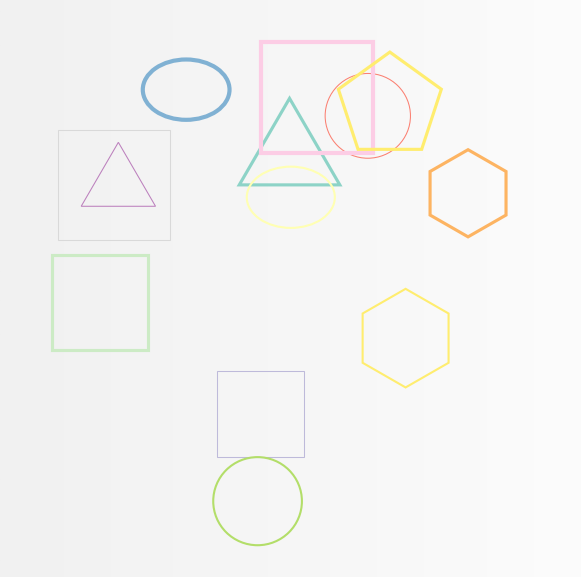[{"shape": "triangle", "thickness": 1.5, "radius": 0.5, "center": [0.498, 0.729]}, {"shape": "oval", "thickness": 1, "radius": 0.38, "center": [0.5, 0.658]}, {"shape": "square", "thickness": 0.5, "radius": 0.37, "center": [0.448, 0.282]}, {"shape": "circle", "thickness": 0.5, "radius": 0.37, "center": [0.633, 0.799]}, {"shape": "oval", "thickness": 2, "radius": 0.37, "center": [0.32, 0.844]}, {"shape": "hexagon", "thickness": 1.5, "radius": 0.38, "center": [0.805, 0.664]}, {"shape": "circle", "thickness": 1, "radius": 0.38, "center": [0.443, 0.131]}, {"shape": "square", "thickness": 2, "radius": 0.48, "center": [0.545, 0.83]}, {"shape": "square", "thickness": 0.5, "radius": 0.48, "center": [0.196, 0.679]}, {"shape": "triangle", "thickness": 0.5, "radius": 0.37, "center": [0.204, 0.679]}, {"shape": "square", "thickness": 1.5, "radius": 0.41, "center": [0.172, 0.475]}, {"shape": "hexagon", "thickness": 1, "radius": 0.43, "center": [0.698, 0.414]}, {"shape": "pentagon", "thickness": 1.5, "radius": 0.47, "center": [0.671, 0.816]}]